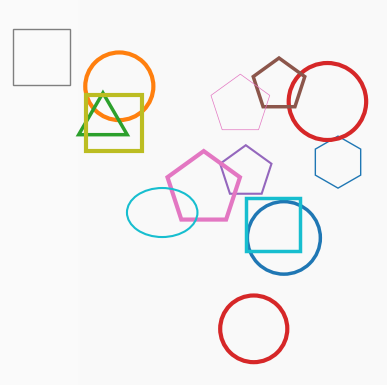[{"shape": "hexagon", "thickness": 1, "radius": 0.34, "center": [0.872, 0.579]}, {"shape": "circle", "thickness": 2.5, "radius": 0.47, "center": [0.733, 0.382]}, {"shape": "circle", "thickness": 3, "radius": 0.44, "center": [0.308, 0.776]}, {"shape": "triangle", "thickness": 2.5, "radius": 0.36, "center": [0.266, 0.686]}, {"shape": "circle", "thickness": 3, "radius": 0.5, "center": [0.845, 0.736]}, {"shape": "circle", "thickness": 3, "radius": 0.43, "center": [0.655, 0.146]}, {"shape": "pentagon", "thickness": 1.5, "radius": 0.35, "center": [0.634, 0.553]}, {"shape": "pentagon", "thickness": 2.5, "radius": 0.35, "center": [0.72, 0.779]}, {"shape": "pentagon", "thickness": 0.5, "radius": 0.4, "center": [0.62, 0.728]}, {"shape": "pentagon", "thickness": 3, "radius": 0.49, "center": [0.526, 0.509]}, {"shape": "square", "thickness": 1, "radius": 0.37, "center": [0.108, 0.852]}, {"shape": "square", "thickness": 3, "radius": 0.36, "center": [0.294, 0.68]}, {"shape": "square", "thickness": 2.5, "radius": 0.35, "center": [0.705, 0.417]}, {"shape": "oval", "thickness": 1.5, "radius": 0.45, "center": [0.419, 0.448]}]